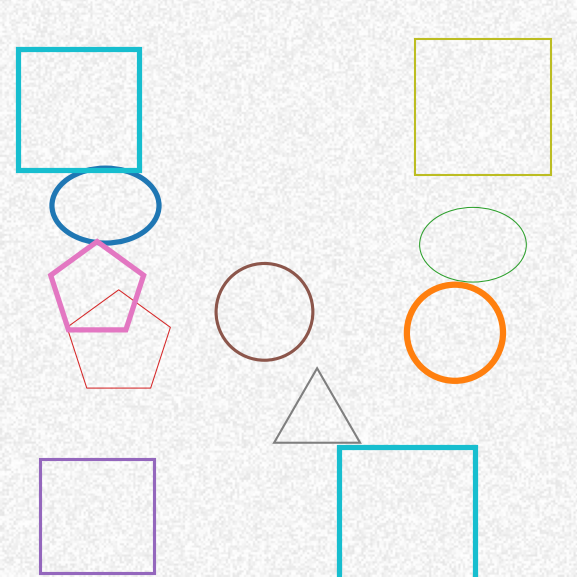[{"shape": "oval", "thickness": 2.5, "radius": 0.46, "center": [0.183, 0.643]}, {"shape": "circle", "thickness": 3, "radius": 0.42, "center": [0.788, 0.423]}, {"shape": "oval", "thickness": 0.5, "radius": 0.46, "center": [0.819, 0.575]}, {"shape": "pentagon", "thickness": 0.5, "radius": 0.47, "center": [0.206, 0.403]}, {"shape": "square", "thickness": 1.5, "radius": 0.5, "center": [0.168, 0.105]}, {"shape": "circle", "thickness": 1.5, "radius": 0.42, "center": [0.458, 0.459]}, {"shape": "pentagon", "thickness": 2.5, "radius": 0.42, "center": [0.168, 0.496]}, {"shape": "triangle", "thickness": 1, "radius": 0.43, "center": [0.549, 0.275]}, {"shape": "square", "thickness": 1, "radius": 0.59, "center": [0.836, 0.815]}, {"shape": "square", "thickness": 2.5, "radius": 0.59, "center": [0.705, 0.108]}, {"shape": "square", "thickness": 2.5, "radius": 0.53, "center": [0.136, 0.81]}]